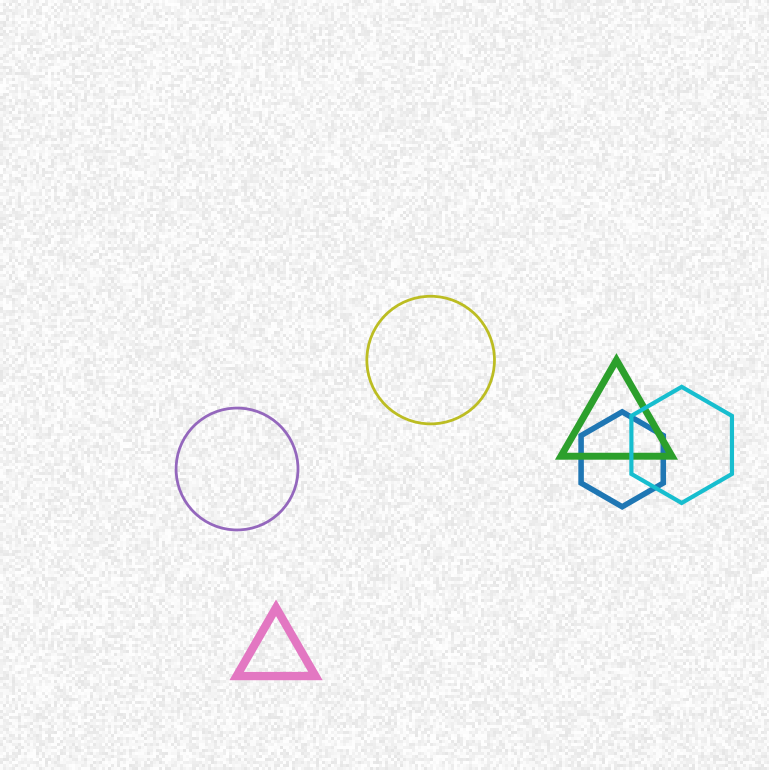[{"shape": "hexagon", "thickness": 2, "radius": 0.31, "center": [0.808, 0.404]}, {"shape": "triangle", "thickness": 2.5, "radius": 0.42, "center": [0.801, 0.449]}, {"shape": "circle", "thickness": 1, "radius": 0.4, "center": [0.308, 0.391]}, {"shape": "triangle", "thickness": 3, "radius": 0.3, "center": [0.359, 0.152]}, {"shape": "circle", "thickness": 1, "radius": 0.41, "center": [0.559, 0.532]}, {"shape": "hexagon", "thickness": 1.5, "radius": 0.38, "center": [0.885, 0.422]}]